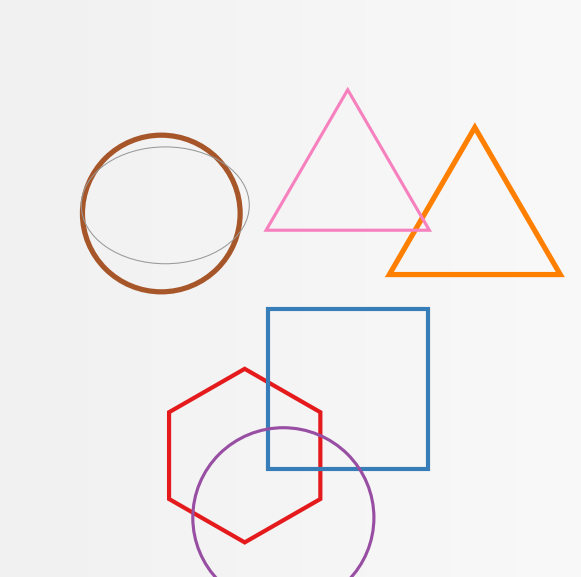[{"shape": "hexagon", "thickness": 2, "radius": 0.75, "center": [0.421, 0.21]}, {"shape": "square", "thickness": 2, "radius": 0.69, "center": [0.598, 0.326]}, {"shape": "circle", "thickness": 1.5, "radius": 0.78, "center": [0.487, 0.103]}, {"shape": "triangle", "thickness": 2.5, "radius": 0.85, "center": [0.817, 0.609]}, {"shape": "circle", "thickness": 2.5, "radius": 0.68, "center": [0.277, 0.629]}, {"shape": "triangle", "thickness": 1.5, "radius": 0.81, "center": [0.598, 0.682]}, {"shape": "oval", "thickness": 0.5, "radius": 0.72, "center": [0.284, 0.644]}]